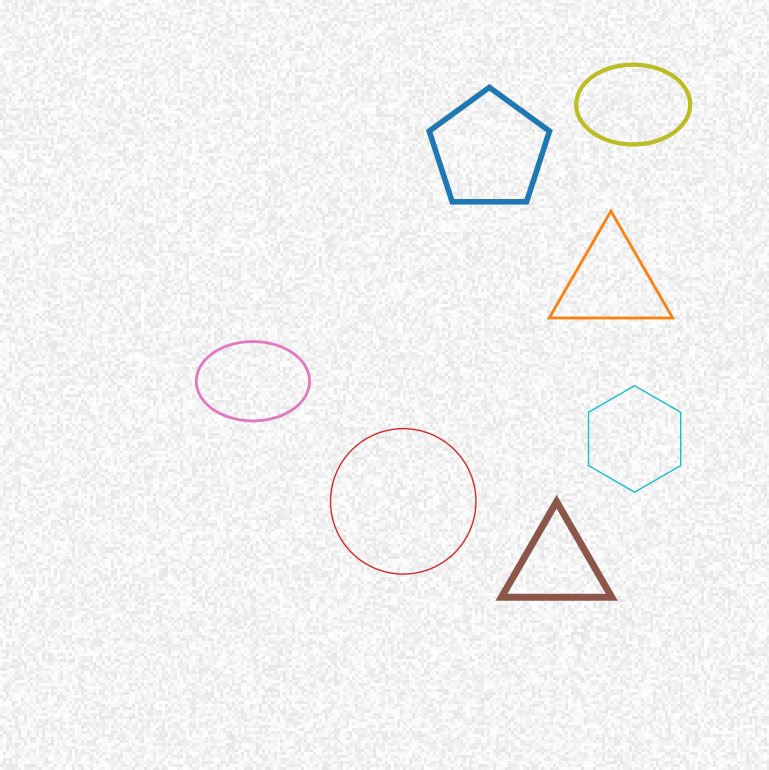[{"shape": "pentagon", "thickness": 2, "radius": 0.41, "center": [0.636, 0.804]}, {"shape": "triangle", "thickness": 1, "radius": 0.46, "center": [0.793, 0.633]}, {"shape": "circle", "thickness": 0.5, "radius": 0.47, "center": [0.524, 0.349]}, {"shape": "triangle", "thickness": 2.5, "radius": 0.41, "center": [0.723, 0.266]}, {"shape": "oval", "thickness": 1, "radius": 0.37, "center": [0.328, 0.505]}, {"shape": "oval", "thickness": 1.5, "radius": 0.37, "center": [0.822, 0.864]}, {"shape": "hexagon", "thickness": 0.5, "radius": 0.35, "center": [0.824, 0.43]}]